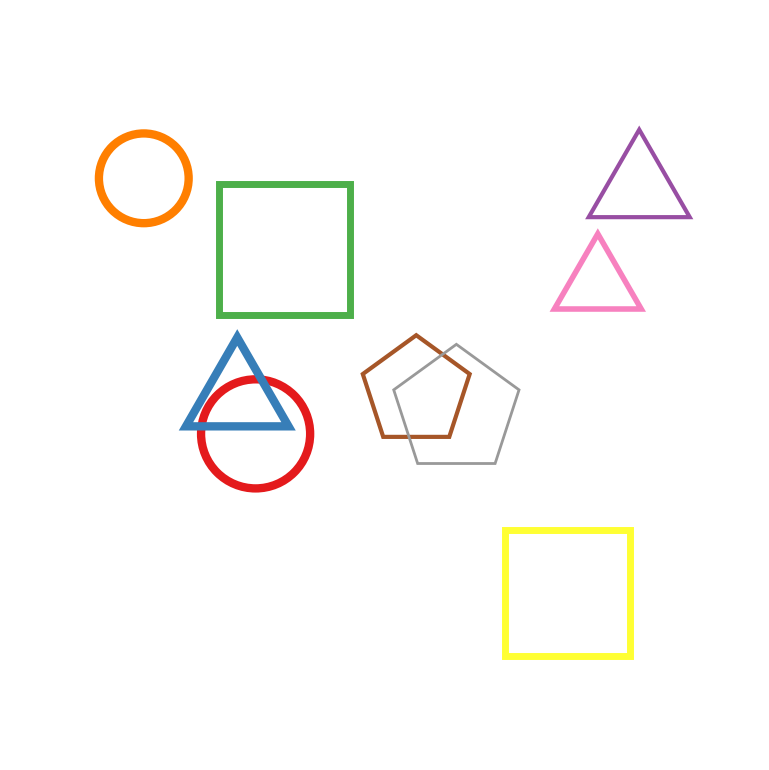[{"shape": "circle", "thickness": 3, "radius": 0.35, "center": [0.332, 0.437]}, {"shape": "triangle", "thickness": 3, "radius": 0.38, "center": [0.308, 0.485]}, {"shape": "square", "thickness": 2.5, "radius": 0.42, "center": [0.369, 0.676]}, {"shape": "triangle", "thickness": 1.5, "radius": 0.38, "center": [0.83, 0.756]}, {"shape": "circle", "thickness": 3, "radius": 0.29, "center": [0.187, 0.768]}, {"shape": "square", "thickness": 2.5, "radius": 0.41, "center": [0.737, 0.23]}, {"shape": "pentagon", "thickness": 1.5, "radius": 0.36, "center": [0.541, 0.492]}, {"shape": "triangle", "thickness": 2, "radius": 0.33, "center": [0.776, 0.631]}, {"shape": "pentagon", "thickness": 1, "radius": 0.43, "center": [0.593, 0.467]}]